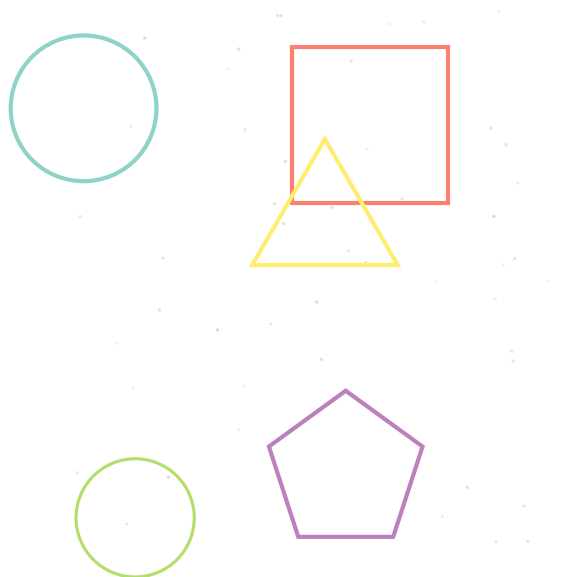[{"shape": "circle", "thickness": 2, "radius": 0.63, "center": [0.145, 0.812]}, {"shape": "square", "thickness": 2, "radius": 0.67, "center": [0.641, 0.783]}, {"shape": "circle", "thickness": 1.5, "radius": 0.51, "center": [0.234, 0.102]}, {"shape": "pentagon", "thickness": 2, "radius": 0.7, "center": [0.599, 0.183]}, {"shape": "triangle", "thickness": 2, "radius": 0.73, "center": [0.563, 0.613]}]